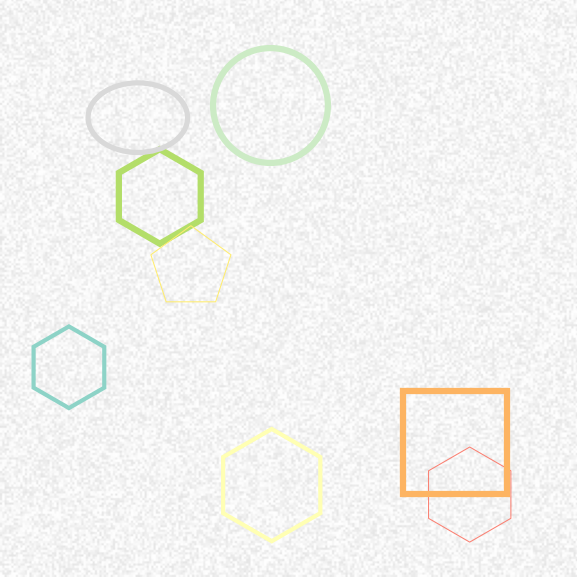[{"shape": "hexagon", "thickness": 2, "radius": 0.35, "center": [0.119, 0.363]}, {"shape": "hexagon", "thickness": 2, "radius": 0.49, "center": [0.471, 0.159]}, {"shape": "hexagon", "thickness": 0.5, "radius": 0.41, "center": [0.813, 0.143]}, {"shape": "square", "thickness": 3, "radius": 0.45, "center": [0.788, 0.233]}, {"shape": "hexagon", "thickness": 3, "radius": 0.41, "center": [0.277, 0.659]}, {"shape": "oval", "thickness": 2.5, "radius": 0.43, "center": [0.239, 0.795]}, {"shape": "circle", "thickness": 3, "radius": 0.5, "center": [0.468, 0.816]}, {"shape": "pentagon", "thickness": 0.5, "radius": 0.36, "center": [0.331, 0.535]}]